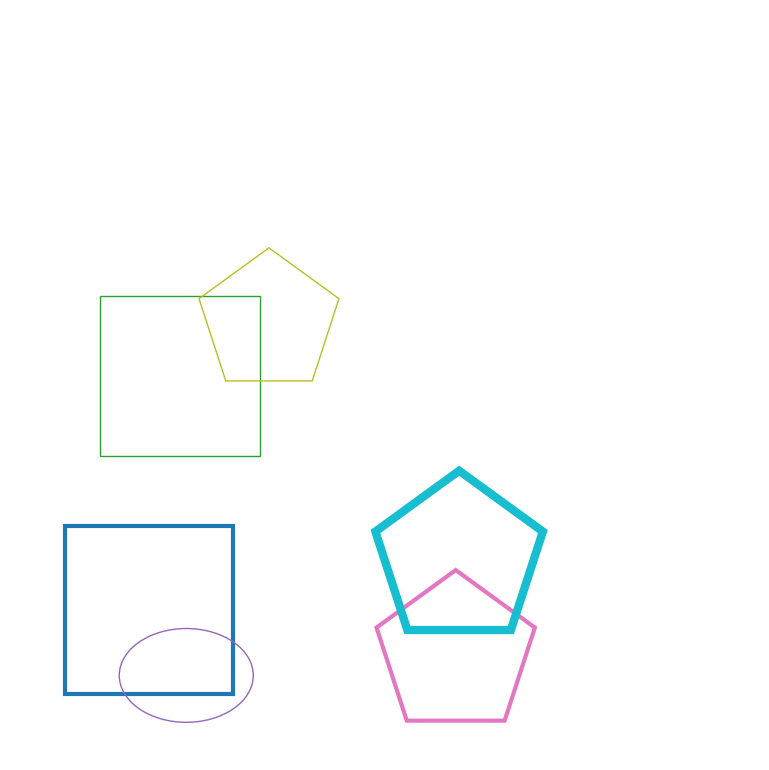[{"shape": "square", "thickness": 1.5, "radius": 0.54, "center": [0.194, 0.208]}, {"shape": "square", "thickness": 0.5, "radius": 0.52, "center": [0.234, 0.512]}, {"shape": "oval", "thickness": 0.5, "radius": 0.44, "center": [0.242, 0.123]}, {"shape": "pentagon", "thickness": 1.5, "radius": 0.54, "center": [0.592, 0.152]}, {"shape": "pentagon", "thickness": 0.5, "radius": 0.48, "center": [0.349, 0.583]}, {"shape": "pentagon", "thickness": 3, "radius": 0.57, "center": [0.596, 0.274]}]